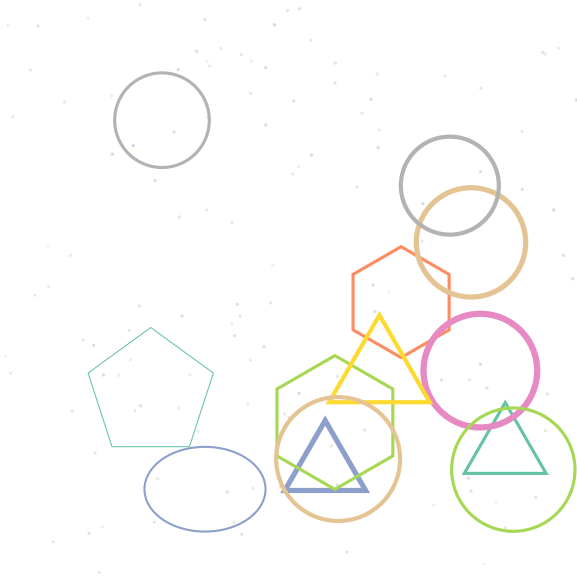[{"shape": "pentagon", "thickness": 0.5, "radius": 0.57, "center": [0.261, 0.318]}, {"shape": "triangle", "thickness": 1.5, "radius": 0.41, "center": [0.875, 0.22]}, {"shape": "hexagon", "thickness": 1.5, "radius": 0.48, "center": [0.695, 0.476]}, {"shape": "triangle", "thickness": 2.5, "radius": 0.4, "center": [0.563, 0.19]}, {"shape": "oval", "thickness": 1, "radius": 0.52, "center": [0.355, 0.152]}, {"shape": "circle", "thickness": 3, "radius": 0.49, "center": [0.832, 0.357]}, {"shape": "hexagon", "thickness": 1.5, "radius": 0.58, "center": [0.58, 0.268]}, {"shape": "circle", "thickness": 1.5, "radius": 0.53, "center": [0.889, 0.186]}, {"shape": "triangle", "thickness": 2, "radius": 0.5, "center": [0.657, 0.353]}, {"shape": "circle", "thickness": 2.5, "radius": 0.47, "center": [0.816, 0.579]}, {"shape": "circle", "thickness": 2, "radius": 0.54, "center": [0.586, 0.204]}, {"shape": "circle", "thickness": 2, "radius": 0.42, "center": [0.779, 0.678]}, {"shape": "circle", "thickness": 1.5, "radius": 0.41, "center": [0.281, 0.791]}]